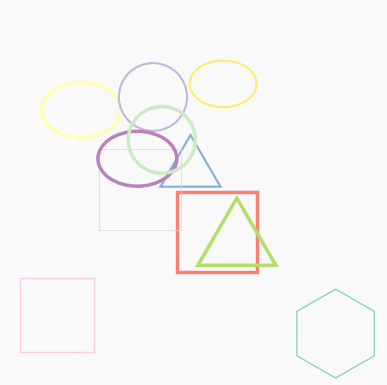[{"shape": "hexagon", "thickness": 1, "radius": 0.58, "center": [0.866, 0.134]}, {"shape": "oval", "thickness": 2.5, "radius": 0.51, "center": [0.21, 0.715]}, {"shape": "circle", "thickness": 1.5, "radius": 0.44, "center": [0.395, 0.748]}, {"shape": "square", "thickness": 2.5, "radius": 0.52, "center": [0.56, 0.397]}, {"shape": "triangle", "thickness": 1.5, "radius": 0.45, "center": [0.492, 0.56]}, {"shape": "triangle", "thickness": 2.5, "radius": 0.58, "center": [0.611, 0.369]}, {"shape": "square", "thickness": 1, "radius": 0.48, "center": [0.146, 0.183]}, {"shape": "square", "thickness": 0.5, "radius": 0.53, "center": [0.362, 0.509]}, {"shape": "oval", "thickness": 2.5, "radius": 0.51, "center": [0.354, 0.588]}, {"shape": "circle", "thickness": 2.5, "radius": 0.43, "center": [0.418, 0.637]}, {"shape": "oval", "thickness": 1.5, "radius": 0.43, "center": [0.576, 0.782]}]